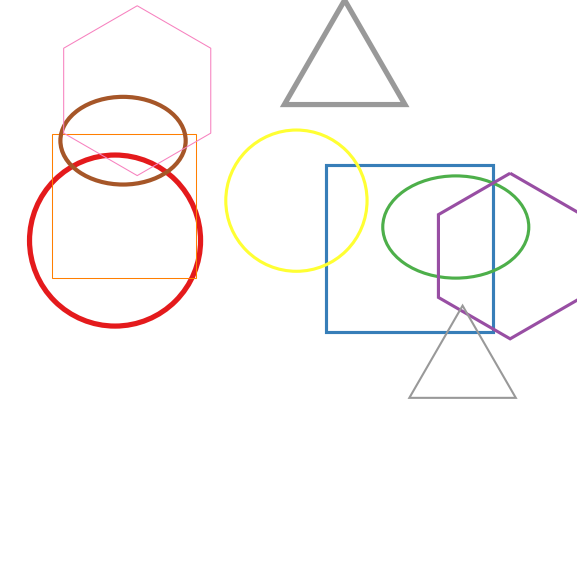[{"shape": "circle", "thickness": 2.5, "radius": 0.74, "center": [0.199, 0.583]}, {"shape": "square", "thickness": 1.5, "radius": 0.72, "center": [0.708, 0.569]}, {"shape": "oval", "thickness": 1.5, "radius": 0.63, "center": [0.789, 0.606]}, {"shape": "hexagon", "thickness": 1.5, "radius": 0.72, "center": [0.883, 0.556]}, {"shape": "square", "thickness": 0.5, "radius": 0.62, "center": [0.214, 0.643]}, {"shape": "circle", "thickness": 1.5, "radius": 0.61, "center": [0.513, 0.652]}, {"shape": "oval", "thickness": 2, "radius": 0.54, "center": [0.213, 0.756]}, {"shape": "hexagon", "thickness": 0.5, "radius": 0.74, "center": [0.238, 0.842]}, {"shape": "triangle", "thickness": 1, "radius": 0.53, "center": [0.801, 0.363]}, {"shape": "triangle", "thickness": 2.5, "radius": 0.6, "center": [0.597, 0.878]}]